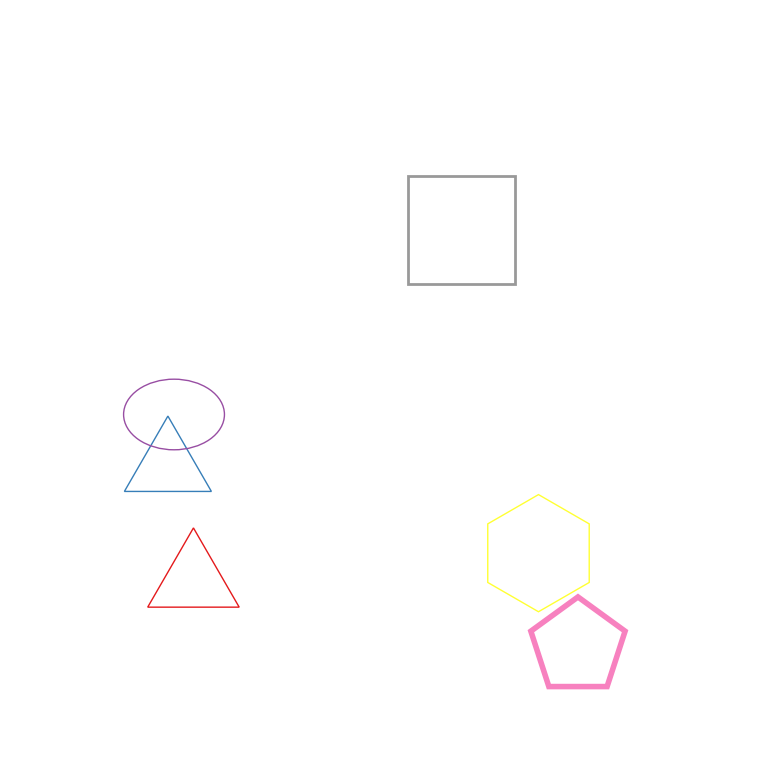[{"shape": "triangle", "thickness": 0.5, "radius": 0.34, "center": [0.251, 0.246]}, {"shape": "triangle", "thickness": 0.5, "radius": 0.33, "center": [0.218, 0.394]}, {"shape": "oval", "thickness": 0.5, "radius": 0.33, "center": [0.226, 0.462]}, {"shape": "hexagon", "thickness": 0.5, "radius": 0.38, "center": [0.699, 0.282]}, {"shape": "pentagon", "thickness": 2, "radius": 0.32, "center": [0.751, 0.16]}, {"shape": "square", "thickness": 1, "radius": 0.35, "center": [0.599, 0.701]}]